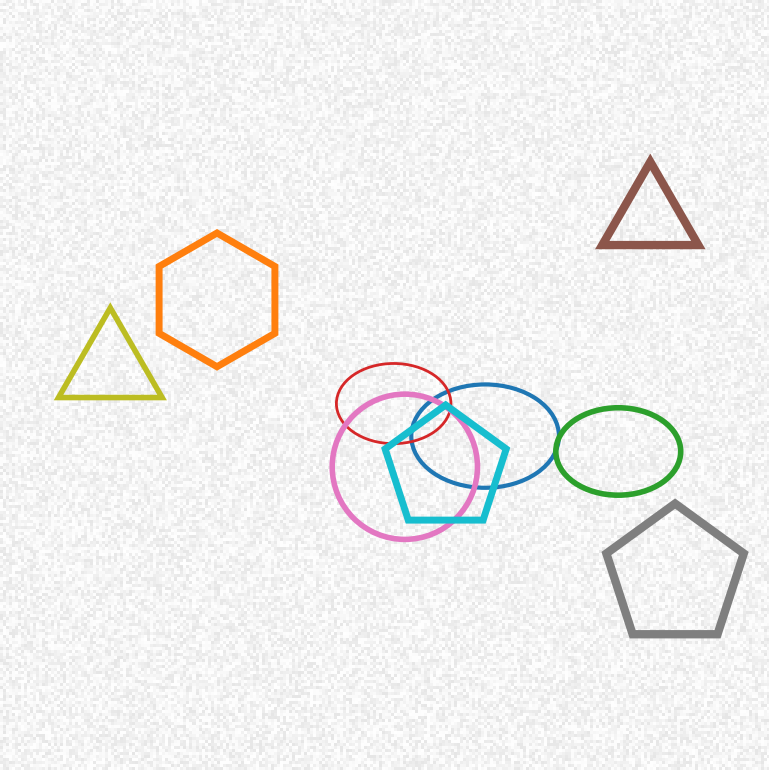[{"shape": "oval", "thickness": 1.5, "radius": 0.48, "center": [0.63, 0.434]}, {"shape": "hexagon", "thickness": 2.5, "radius": 0.43, "center": [0.282, 0.611]}, {"shape": "oval", "thickness": 2, "radius": 0.41, "center": [0.803, 0.414]}, {"shape": "oval", "thickness": 1, "radius": 0.37, "center": [0.511, 0.476]}, {"shape": "triangle", "thickness": 3, "radius": 0.36, "center": [0.845, 0.718]}, {"shape": "circle", "thickness": 2, "radius": 0.47, "center": [0.526, 0.394]}, {"shape": "pentagon", "thickness": 3, "radius": 0.47, "center": [0.877, 0.252]}, {"shape": "triangle", "thickness": 2, "radius": 0.39, "center": [0.143, 0.523]}, {"shape": "pentagon", "thickness": 2.5, "radius": 0.41, "center": [0.579, 0.391]}]